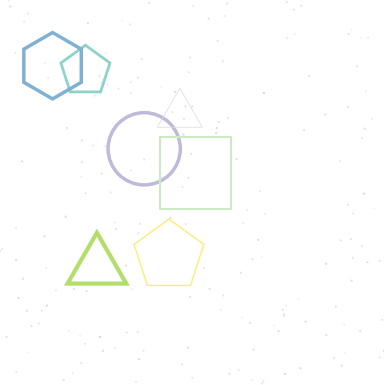[{"shape": "pentagon", "thickness": 2, "radius": 0.34, "center": [0.222, 0.816]}, {"shape": "circle", "thickness": 2.5, "radius": 0.47, "center": [0.375, 0.614]}, {"shape": "hexagon", "thickness": 2.5, "radius": 0.43, "center": [0.137, 0.829]}, {"shape": "triangle", "thickness": 3, "radius": 0.44, "center": [0.252, 0.307]}, {"shape": "triangle", "thickness": 0.5, "radius": 0.34, "center": [0.467, 0.703]}, {"shape": "square", "thickness": 1.5, "radius": 0.46, "center": [0.508, 0.551]}, {"shape": "pentagon", "thickness": 1, "radius": 0.48, "center": [0.439, 0.336]}]